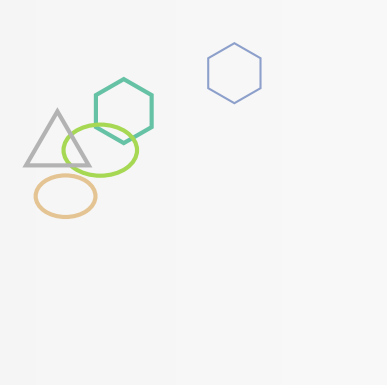[{"shape": "hexagon", "thickness": 3, "radius": 0.42, "center": [0.319, 0.711]}, {"shape": "hexagon", "thickness": 1.5, "radius": 0.39, "center": [0.605, 0.81]}, {"shape": "oval", "thickness": 3, "radius": 0.47, "center": [0.259, 0.61]}, {"shape": "oval", "thickness": 3, "radius": 0.39, "center": [0.169, 0.49]}, {"shape": "triangle", "thickness": 3, "radius": 0.47, "center": [0.148, 0.617]}]